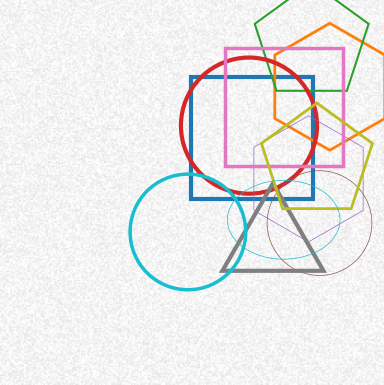[{"shape": "square", "thickness": 3, "radius": 0.79, "center": [0.655, 0.641]}, {"shape": "hexagon", "thickness": 2, "radius": 0.82, "center": [0.857, 0.775]}, {"shape": "pentagon", "thickness": 1.5, "radius": 0.78, "center": [0.81, 0.89]}, {"shape": "circle", "thickness": 3, "radius": 0.88, "center": [0.647, 0.674]}, {"shape": "hexagon", "thickness": 0.5, "radius": 0.82, "center": [0.801, 0.535]}, {"shape": "circle", "thickness": 0.5, "radius": 0.68, "center": [0.83, 0.421]}, {"shape": "square", "thickness": 2.5, "radius": 0.77, "center": [0.738, 0.722]}, {"shape": "triangle", "thickness": 3, "radius": 0.76, "center": [0.709, 0.372]}, {"shape": "pentagon", "thickness": 2, "radius": 0.76, "center": [0.823, 0.581]}, {"shape": "oval", "thickness": 0.5, "radius": 0.73, "center": [0.737, 0.429]}, {"shape": "circle", "thickness": 2.5, "radius": 0.75, "center": [0.488, 0.398]}]